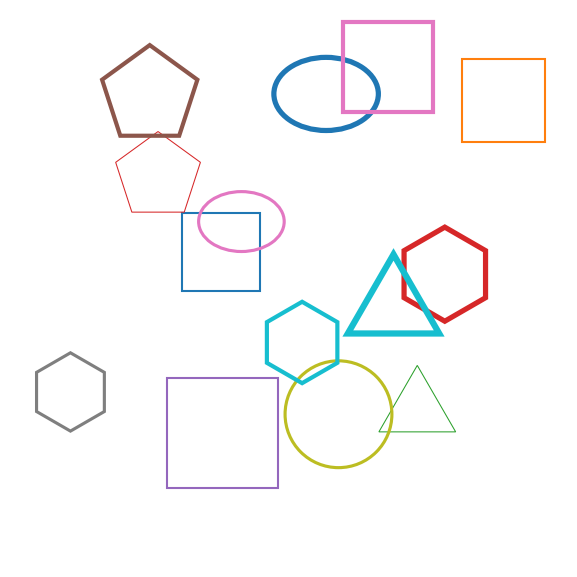[{"shape": "square", "thickness": 1, "radius": 0.34, "center": [0.383, 0.563]}, {"shape": "oval", "thickness": 2.5, "radius": 0.45, "center": [0.565, 0.836]}, {"shape": "square", "thickness": 1, "radius": 0.36, "center": [0.872, 0.825]}, {"shape": "triangle", "thickness": 0.5, "radius": 0.38, "center": [0.723, 0.29]}, {"shape": "pentagon", "thickness": 0.5, "radius": 0.39, "center": [0.274, 0.694]}, {"shape": "hexagon", "thickness": 2.5, "radius": 0.41, "center": [0.77, 0.524]}, {"shape": "square", "thickness": 1, "radius": 0.48, "center": [0.385, 0.25]}, {"shape": "pentagon", "thickness": 2, "radius": 0.43, "center": [0.259, 0.834]}, {"shape": "oval", "thickness": 1.5, "radius": 0.37, "center": [0.418, 0.615]}, {"shape": "square", "thickness": 2, "radius": 0.39, "center": [0.672, 0.883]}, {"shape": "hexagon", "thickness": 1.5, "radius": 0.34, "center": [0.122, 0.32]}, {"shape": "circle", "thickness": 1.5, "radius": 0.46, "center": [0.586, 0.282]}, {"shape": "triangle", "thickness": 3, "radius": 0.46, "center": [0.681, 0.467]}, {"shape": "hexagon", "thickness": 2, "radius": 0.35, "center": [0.523, 0.406]}]